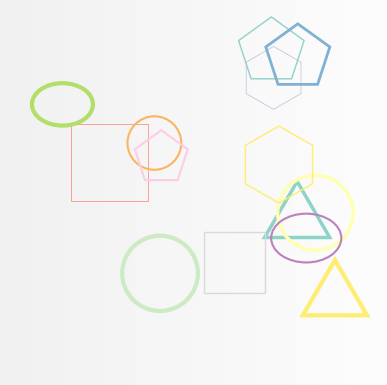[{"shape": "triangle", "thickness": 2.5, "radius": 0.49, "center": [0.767, 0.432]}, {"shape": "pentagon", "thickness": 1, "radius": 0.44, "center": [0.7, 0.867]}, {"shape": "circle", "thickness": 2.5, "radius": 0.49, "center": [0.814, 0.447]}, {"shape": "hexagon", "thickness": 0.5, "radius": 0.41, "center": [0.706, 0.798]}, {"shape": "square", "thickness": 0.5, "radius": 0.5, "center": [0.282, 0.578]}, {"shape": "pentagon", "thickness": 2, "radius": 0.43, "center": [0.769, 0.851]}, {"shape": "circle", "thickness": 1.5, "radius": 0.35, "center": [0.398, 0.628]}, {"shape": "oval", "thickness": 3, "radius": 0.39, "center": [0.161, 0.729]}, {"shape": "pentagon", "thickness": 1.5, "radius": 0.36, "center": [0.416, 0.59]}, {"shape": "square", "thickness": 1, "radius": 0.39, "center": [0.606, 0.318]}, {"shape": "oval", "thickness": 1.5, "radius": 0.45, "center": [0.79, 0.382]}, {"shape": "circle", "thickness": 3, "radius": 0.49, "center": [0.413, 0.29]}, {"shape": "hexagon", "thickness": 1, "radius": 0.5, "center": [0.72, 0.573]}, {"shape": "triangle", "thickness": 3, "radius": 0.48, "center": [0.864, 0.229]}]